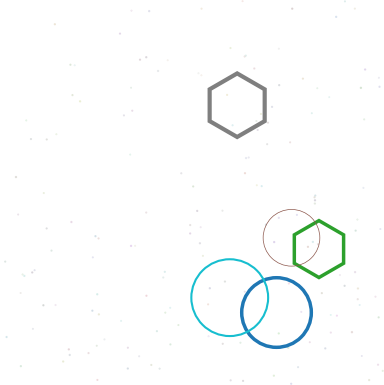[{"shape": "circle", "thickness": 2.5, "radius": 0.45, "center": [0.718, 0.188]}, {"shape": "hexagon", "thickness": 2.5, "radius": 0.37, "center": [0.828, 0.353]}, {"shape": "circle", "thickness": 0.5, "radius": 0.37, "center": [0.757, 0.382]}, {"shape": "hexagon", "thickness": 3, "radius": 0.41, "center": [0.616, 0.727]}, {"shape": "circle", "thickness": 1.5, "radius": 0.5, "center": [0.597, 0.227]}]